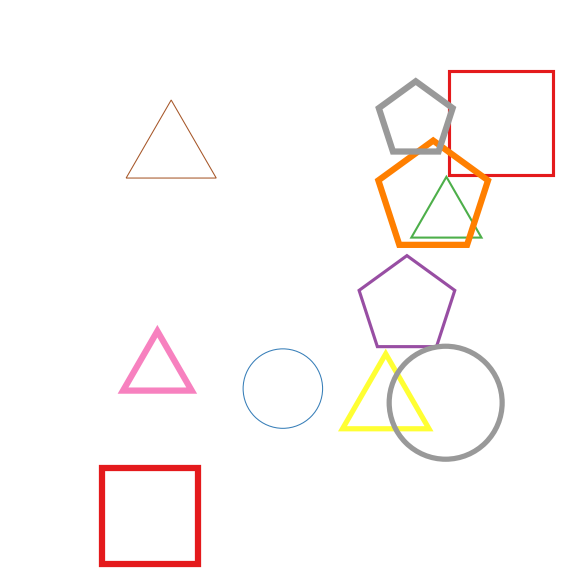[{"shape": "square", "thickness": 1.5, "radius": 0.45, "center": [0.867, 0.786]}, {"shape": "square", "thickness": 3, "radius": 0.42, "center": [0.26, 0.106]}, {"shape": "circle", "thickness": 0.5, "radius": 0.34, "center": [0.49, 0.326]}, {"shape": "triangle", "thickness": 1, "radius": 0.35, "center": [0.773, 0.623]}, {"shape": "pentagon", "thickness": 1.5, "radius": 0.44, "center": [0.705, 0.469]}, {"shape": "pentagon", "thickness": 3, "radius": 0.5, "center": [0.75, 0.656]}, {"shape": "triangle", "thickness": 2.5, "radius": 0.43, "center": [0.668, 0.3]}, {"shape": "triangle", "thickness": 0.5, "radius": 0.45, "center": [0.296, 0.736]}, {"shape": "triangle", "thickness": 3, "radius": 0.34, "center": [0.273, 0.357]}, {"shape": "circle", "thickness": 2.5, "radius": 0.49, "center": [0.772, 0.302]}, {"shape": "pentagon", "thickness": 3, "radius": 0.34, "center": [0.72, 0.791]}]